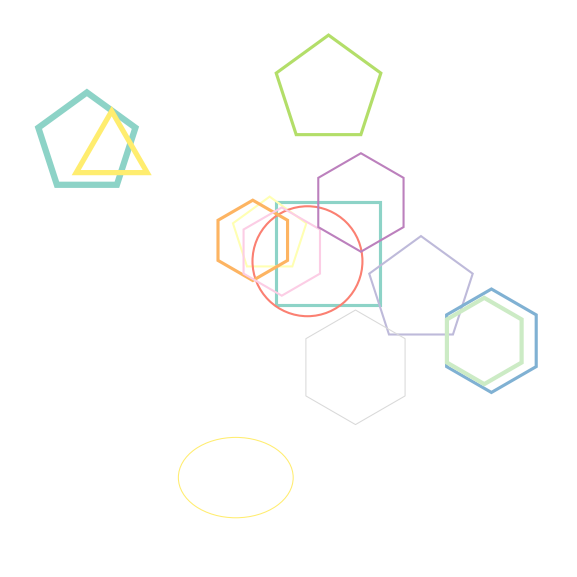[{"shape": "square", "thickness": 1.5, "radius": 0.45, "center": [0.568, 0.56]}, {"shape": "pentagon", "thickness": 3, "radius": 0.44, "center": [0.15, 0.751]}, {"shape": "pentagon", "thickness": 1, "radius": 0.33, "center": [0.467, 0.592]}, {"shape": "pentagon", "thickness": 1, "radius": 0.47, "center": [0.729, 0.496]}, {"shape": "circle", "thickness": 1, "radius": 0.48, "center": [0.532, 0.547]}, {"shape": "hexagon", "thickness": 1.5, "radius": 0.45, "center": [0.851, 0.409]}, {"shape": "hexagon", "thickness": 1.5, "radius": 0.35, "center": [0.438, 0.583]}, {"shape": "pentagon", "thickness": 1.5, "radius": 0.48, "center": [0.569, 0.843]}, {"shape": "hexagon", "thickness": 1, "radius": 0.38, "center": [0.488, 0.564]}, {"shape": "hexagon", "thickness": 0.5, "radius": 0.5, "center": [0.616, 0.363]}, {"shape": "hexagon", "thickness": 1, "radius": 0.43, "center": [0.625, 0.649]}, {"shape": "hexagon", "thickness": 2, "radius": 0.37, "center": [0.839, 0.409]}, {"shape": "triangle", "thickness": 2.5, "radius": 0.35, "center": [0.193, 0.736]}, {"shape": "oval", "thickness": 0.5, "radius": 0.5, "center": [0.408, 0.172]}]